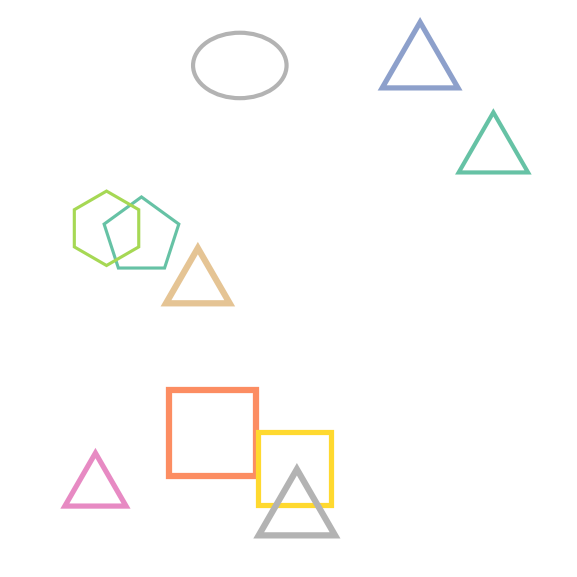[{"shape": "pentagon", "thickness": 1.5, "radius": 0.34, "center": [0.245, 0.59]}, {"shape": "triangle", "thickness": 2, "radius": 0.35, "center": [0.854, 0.735]}, {"shape": "square", "thickness": 3, "radius": 0.37, "center": [0.368, 0.25]}, {"shape": "triangle", "thickness": 2.5, "radius": 0.38, "center": [0.727, 0.885]}, {"shape": "triangle", "thickness": 2.5, "radius": 0.31, "center": [0.165, 0.153]}, {"shape": "hexagon", "thickness": 1.5, "radius": 0.32, "center": [0.184, 0.604]}, {"shape": "square", "thickness": 2.5, "radius": 0.31, "center": [0.51, 0.188]}, {"shape": "triangle", "thickness": 3, "radius": 0.32, "center": [0.343, 0.506]}, {"shape": "triangle", "thickness": 3, "radius": 0.38, "center": [0.514, 0.11]}, {"shape": "oval", "thickness": 2, "radius": 0.4, "center": [0.415, 0.886]}]